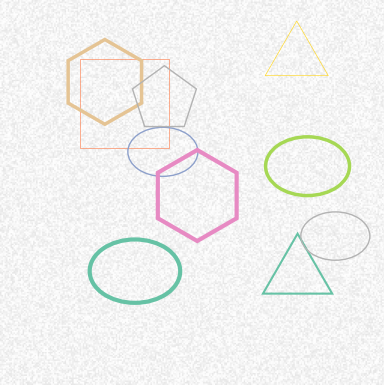[{"shape": "oval", "thickness": 3, "radius": 0.59, "center": [0.35, 0.296]}, {"shape": "triangle", "thickness": 1.5, "radius": 0.52, "center": [0.773, 0.289]}, {"shape": "square", "thickness": 0.5, "radius": 0.58, "center": [0.324, 0.73]}, {"shape": "oval", "thickness": 1, "radius": 0.45, "center": [0.423, 0.606]}, {"shape": "hexagon", "thickness": 3, "radius": 0.59, "center": [0.512, 0.492]}, {"shape": "oval", "thickness": 2.5, "radius": 0.55, "center": [0.799, 0.568]}, {"shape": "triangle", "thickness": 0.5, "radius": 0.47, "center": [0.771, 0.851]}, {"shape": "hexagon", "thickness": 2.5, "radius": 0.55, "center": [0.272, 0.787]}, {"shape": "oval", "thickness": 1, "radius": 0.45, "center": [0.871, 0.387]}, {"shape": "pentagon", "thickness": 1, "radius": 0.44, "center": [0.427, 0.742]}]